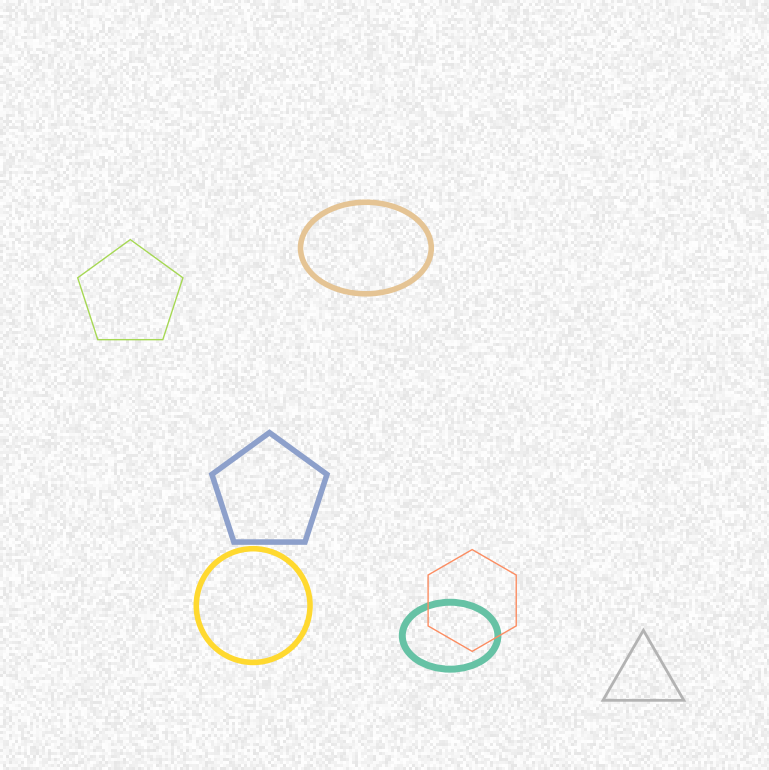[{"shape": "oval", "thickness": 2.5, "radius": 0.31, "center": [0.585, 0.174]}, {"shape": "hexagon", "thickness": 0.5, "radius": 0.33, "center": [0.613, 0.22]}, {"shape": "pentagon", "thickness": 2, "radius": 0.39, "center": [0.35, 0.36]}, {"shape": "pentagon", "thickness": 0.5, "radius": 0.36, "center": [0.169, 0.617]}, {"shape": "circle", "thickness": 2, "radius": 0.37, "center": [0.329, 0.214]}, {"shape": "oval", "thickness": 2, "radius": 0.42, "center": [0.475, 0.678]}, {"shape": "triangle", "thickness": 1, "radius": 0.3, "center": [0.836, 0.121]}]